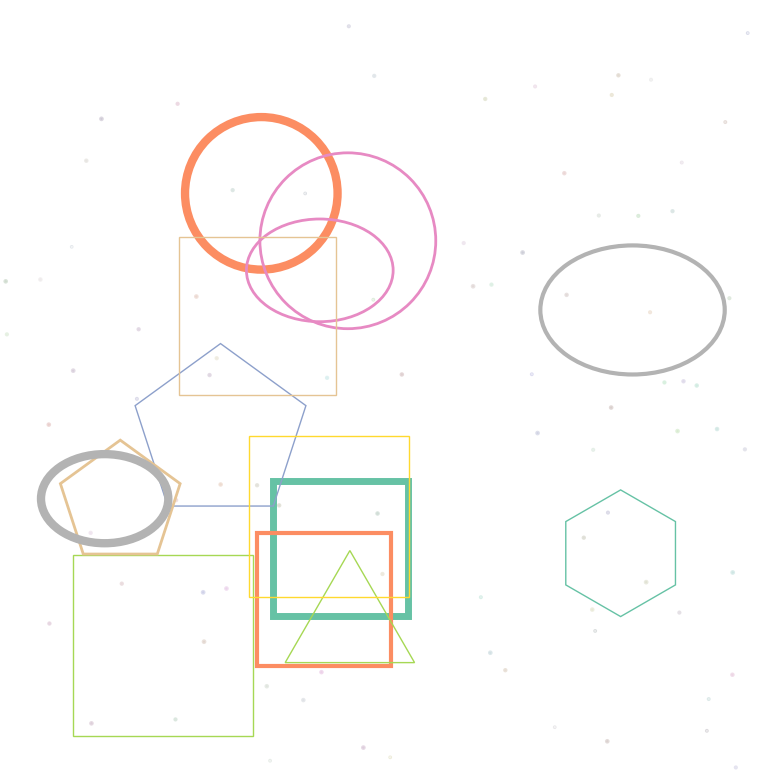[{"shape": "square", "thickness": 2.5, "radius": 0.44, "center": [0.442, 0.287]}, {"shape": "hexagon", "thickness": 0.5, "radius": 0.41, "center": [0.806, 0.282]}, {"shape": "square", "thickness": 1.5, "radius": 0.43, "center": [0.421, 0.221]}, {"shape": "circle", "thickness": 3, "radius": 0.5, "center": [0.339, 0.749]}, {"shape": "pentagon", "thickness": 0.5, "radius": 0.58, "center": [0.286, 0.437]}, {"shape": "oval", "thickness": 1, "radius": 0.48, "center": [0.415, 0.649]}, {"shape": "circle", "thickness": 1, "radius": 0.57, "center": [0.452, 0.687]}, {"shape": "triangle", "thickness": 0.5, "radius": 0.49, "center": [0.454, 0.188]}, {"shape": "square", "thickness": 0.5, "radius": 0.59, "center": [0.211, 0.161]}, {"shape": "square", "thickness": 0.5, "radius": 0.52, "center": [0.427, 0.33]}, {"shape": "square", "thickness": 0.5, "radius": 0.51, "center": [0.334, 0.59]}, {"shape": "pentagon", "thickness": 1, "radius": 0.41, "center": [0.156, 0.347]}, {"shape": "oval", "thickness": 1.5, "radius": 0.6, "center": [0.821, 0.597]}, {"shape": "oval", "thickness": 3, "radius": 0.41, "center": [0.136, 0.352]}]